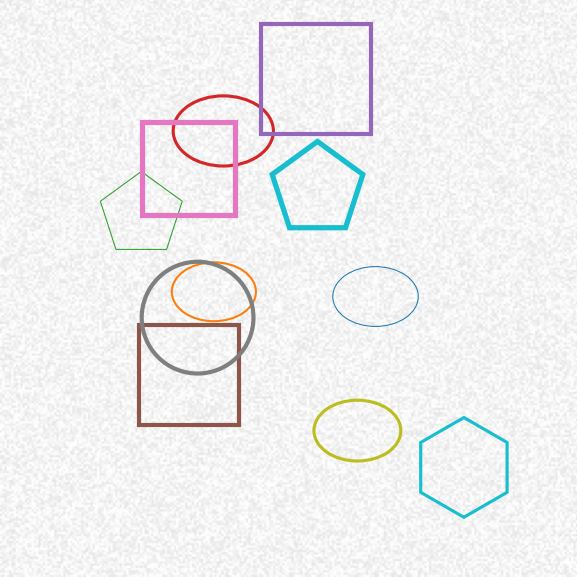[{"shape": "oval", "thickness": 0.5, "radius": 0.37, "center": [0.65, 0.486]}, {"shape": "oval", "thickness": 1, "radius": 0.36, "center": [0.37, 0.494]}, {"shape": "pentagon", "thickness": 0.5, "radius": 0.37, "center": [0.245, 0.628]}, {"shape": "oval", "thickness": 1.5, "radius": 0.43, "center": [0.387, 0.772]}, {"shape": "square", "thickness": 2, "radius": 0.47, "center": [0.548, 0.862]}, {"shape": "square", "thickness": 2, "radius": 0.43, "center": [0.327, 0.35]}, {"shape": "square", "thickness": 2.5, "radius": 0.41, "center": [0.327, 0.708]}, {"shape": "circle", "thickness": 2, "radius": 0.48, "center": [0.342, 0.449]}, {"shape": "oval", "thickness": 1.5, "radius": 0.38, "center": [0.619, 0.253]}, {"shape": "hexagon", "thickness": 1.5, "radius": 0.43, "center": [0.803, 0.19]}, {"shape": "pentagon", "thickness": 2.5, "radius": 0.41, "center": [0.55, 0.672]}]